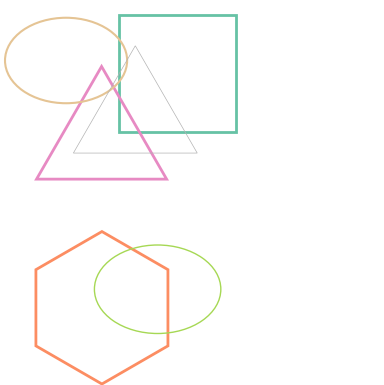[{"shape": "square", "thickness": 2, "radius": 0.76, "center": [0.461, 0.809]}, {"shape": "hexagon", "thickness": 2, "radius": 0.99, "center": [0.265, 0.201]}, {"shape": "triangle", "thickness": 2, "radius": 0.98, "center": [0.264, 0.632]}, {"shape": "oval", "thickness": 1, "radius": 0.82, "center": [0.409, 0.249]}, {"shape": "oval", "thickness": 1.5, "radius": 0.79, "center": [0.172, 0.843]}, {"shape": "triangle", "thickness": 0.5, "radius": 0.93, "center": [0.351, 0.695]}]